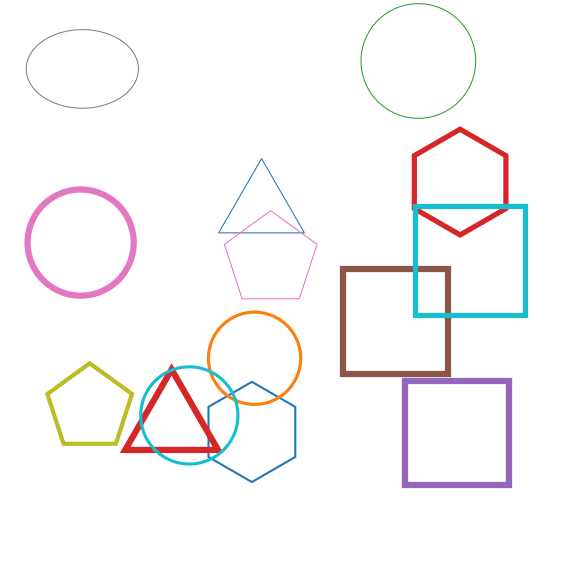[{"shape": "triangle", "thickness": 0.5, "radius": 0.43, "center": [0.453, 0.639]}, {"shape": "hexagon", "thickness": 1, "radius": 0.43, "center": [0.436, 0.251]}, {"shape": "circle", "thickness": 1.5, "radius": 0.4, "center": [0.441, 0.379]}, {"shape": "circle", "thickness": 0.5, "radius": 0.5, "center": [0.724, 0.894]}, {"shape": "hexagon", "thickness": 2.5, "radius": 0.46, "center": [0.797, 0.684]}, {"shape": "triangle", "thickness": 3, "radius": 0.46, "center": [0.297, 0.266]}, {"shape": "square", "thickness": 3, "radius": 0.45, "center": [0.791, 0.249]}, {"shape": "square", "thickness": 3, "radius": 0.46, "center": [0.684, 0.443]}, {"shape": "pentagon", "thickness": 0.5, "radius": 0.42, "center": [0.469, 0.55]}, {"shape": "circle", "thickness": 3, "radius": 0.46, "center": [0.14, 0.579]}, {"shape": "oval", "thickness": 0.5, "radius": 0.49, "center": [0.143, 0.88]}, {"shape": "pentagon", "thickness": 2, "radius": 0.39, "center": [0.155, 0.293]}, {"shape": "circle", "thickness": 1.5, "radius": 0.42, "center": [0.328, 0.28]}, {"shape": "square", "thickness": 2.5, "radius": 0.47, "center": [0.814, 0.548]}]